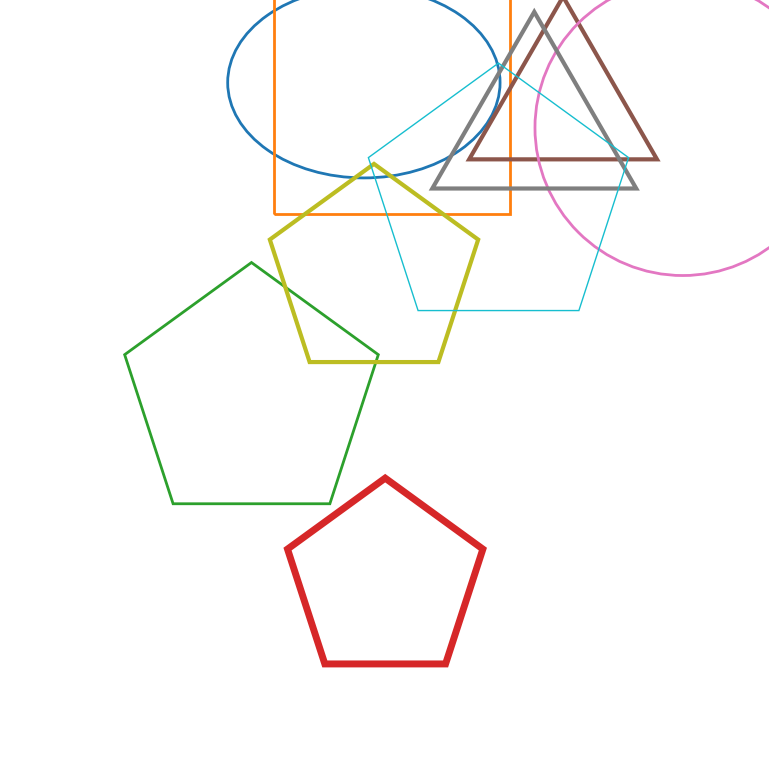[{"shape": "oval", "thickness": 1, "radius": 0.88, "center": [0.473, 0.893]}, {"shape": "square", "thickness": 1, "radius": 0.77, "center": [0.509, 0.875]}, {"shape": "pentagon", "thickness": 1, "radius": 0.87, "center": [0.327, 0.486]}, {"shape": "pentagon", "thickness": 2.5, "radius": 0.67, "center": [0.5, 0.246]}, {"shape": "triangle", "thickness": 1.5, "radius": 0.7, "center": [0.731, 0.863]}, {"shape": "circle", "thickness": 1, "radius": 0.96, "center": [0.887, 0.834]}, {"shape": "triangle", "thickness": 1.5, "radius": 0.76, "center": [0.694, 0.832]}, {"shape": "pentagon", "thickness": 1.5, "radius": 0.71, "center": [0.486, 0.645]}, {"shape": "pentagon", "thickness": 0.5, "radius": 0.89, "center": [0.647, 0.74]}]